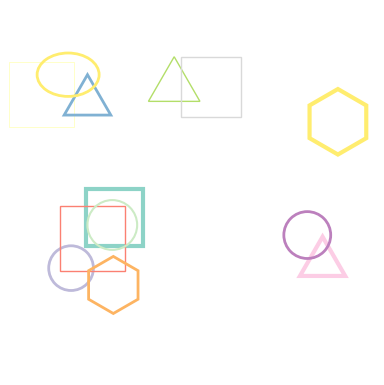[{"shape": "square", "thickness": 3, "radius": 0.37, "center": [0.297, 0.435]}, {"shape": "square", "thickness": 0.5, "radius": 0.42, "center": [0.107, 0.755]}, {"shape": "circle", "thickness": 2, "radius": 0.29, "center": [0.185, 0.304]}, {"shape": "square", "thickness": 1, "radius": 0.42, "center": [0.24, 0.381]}, {"shape": "triangle", "thickness": 2, "radius": 0.35, "center": [0.227, 0.736]}, {"shape": "hexagon", "thickness": 2, "radius": 0.37, "center": [0.294, 0.26]}, {"shape": "triangle", "thickness": 1, "radius": 0.39, "center": [0.452, 0.775]}, {"shape": "triangle", "thickness": 3, "radius": 0.34, "center": [0.838, 0.317]}, {"shape": "square", "thickness": 1, "radius": 0.39, "center": [0.548, 0.774]}, {"shape": "circle", "thickness": 2, "radius": 0.3, "center": [0.798, 0.389]}, {"shape": "circle", "thickness": 1.5, "radius": 0.32, "center": [0.292, 0.416]}, {"shape": "oval", "thickness": 2, "radius": 0.4, "center": [0.177, 0.806]}, {"shape": "hexagon", "thickness": 3, "radius": 0.43, "center": [0.878, 0.684]}]